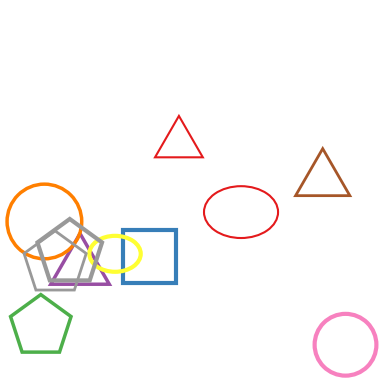[{"shape": "oval", "thickness": 1.5, "radius": 0.48, "center": [0.626, 0.449]}, {"shape": "triangle", "thickness": 1.5, "radius": 0.36, "center": [0.465, 0.627]}, {"shape": "square", "thickness": 3, "radius": 0.35, "center": [0.389, 0.334]}, {"shape": "pentagon", "thickness": 2.5, "radius": 0.41, "center": [0.106, 0.152]}, {"shape": "triangle", "thickness": 2.5, "radius": 0.44, "center": [0.208, 0.306]}, {"shape": "circle", "thickness": 2.5, "radius": 0.48, "center": [0.115, 0.425]}, {"shape": "oval", "thickness": 3, "radius": 0.33, "center": [0.299, 0.341]}, {"shape": "triangle", "thickness": 2, "radius": 0.41, "center": [0.838, 0.532]}, {"shape": "circle", "thickness": 3, "radius": 0.4, "center": [0.897, 0.105]}, {"shape": "pentagon", "thickness": 2, "radius": 0.42, "center": [0.143, 0.315]}, {"shape": "pentagon", "thickness": 3, "radius": 0.44, "center": [0.181, 0.343]}]